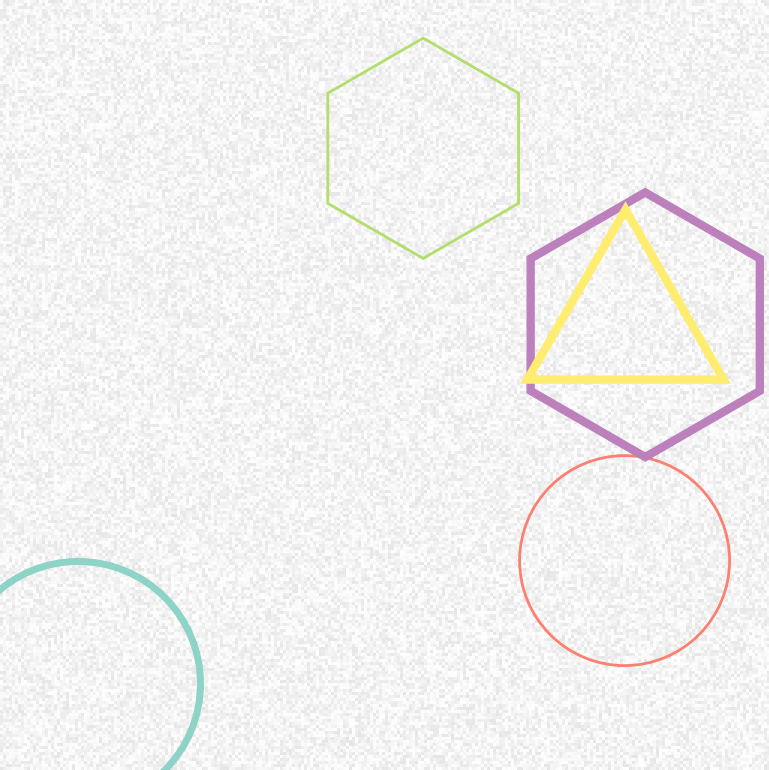[{"shape": "circle", "thickness": 2.5, "radius": 0.79, "center": [0.102, 0.112]}, {"shape": "circle", "thickness": 1, "radius": 0.68, "center": [0.811, 0.272]}, {"shape": "hexagon", "thickness": 1, "radius": 0.72, "center": [0.55, 0.807]}, {"shape": "hexagon", "thickness": 3, "radius": 0.86, "center": [0.838, 0.578]}, {"shape": "triangle", "thickness": 3, "radius": 0.74, "center": [0.812, 0.581]}]